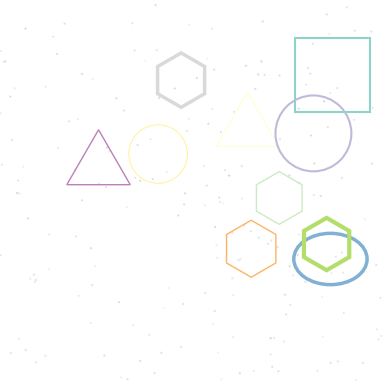[{"shape": "square", "thickness": 1.5, "radius": 0.48, "center": [0.864, 0.805]}, {"shape": "triangle", "thickness": 0.5, "radius": 0.47, "center": [0.642, 0.666]}, {"shape": "circle", "thickness": 1.5, "radius": 0.49, "center": [0.814, 0.654]}, {"shape": "oval", "thickness": 2.5, "radius": 0.48, "center": [0.858, 0.327]}, {"shape": "hexagon", "thickness": 1, "radius": 0.37, "center": [0.652, 0.354]}, {"shape": "hexagon", "thickness": 3, "radius": 0.34, "center": [0.848, 0.366]}, {"shape": "hexagon", "thickness": 2.5, "radius": 0.35, "center": [0.47, 0.792]}, {"shape": "triangle", "thickness": 1, "radius": 0.48, "center": [0.256, 0.568]}, {"shape": "hexagon", "thickness": 1, "radius": 0.34, "center": [0.725, 0.486]}, {"shape": "circle", "thickness": 0.5, "radius": 0.38, "center": [0.411, 0.6]}]